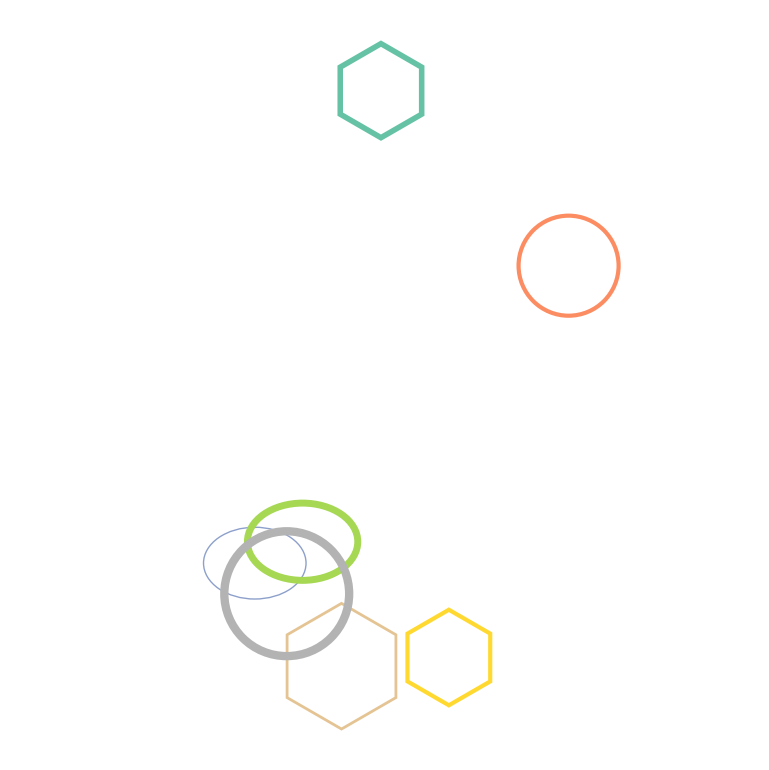[{"shape": "hexagon", "thickness": 2, "radius": 0.31, "center": [0.495, 0.882]}, {"shape": "circle", "thickness": 1.5, "radius": 0.32, "center": [0.738, 0.655]}, {"shape": "oval", "thickness": 0.5, "radius": 0.33, "center": [0.331, 0.269]}, {"shape": "oval", "thickness": 2.5, "radius": 0.36, "center": [0.393, 0.296]}, {"shape": "hexagon", "thickness": 1.5, "radius": 0.31, "center": [0.583, 0.146]}, {"shape": "hexagon", "thickness": 1, "radius": 0.41, "center": [0.444, 0.135]}, {"shape": "circle", "thickness": 3, "radius": 0.41, "center": [0.372, 0.229]}]